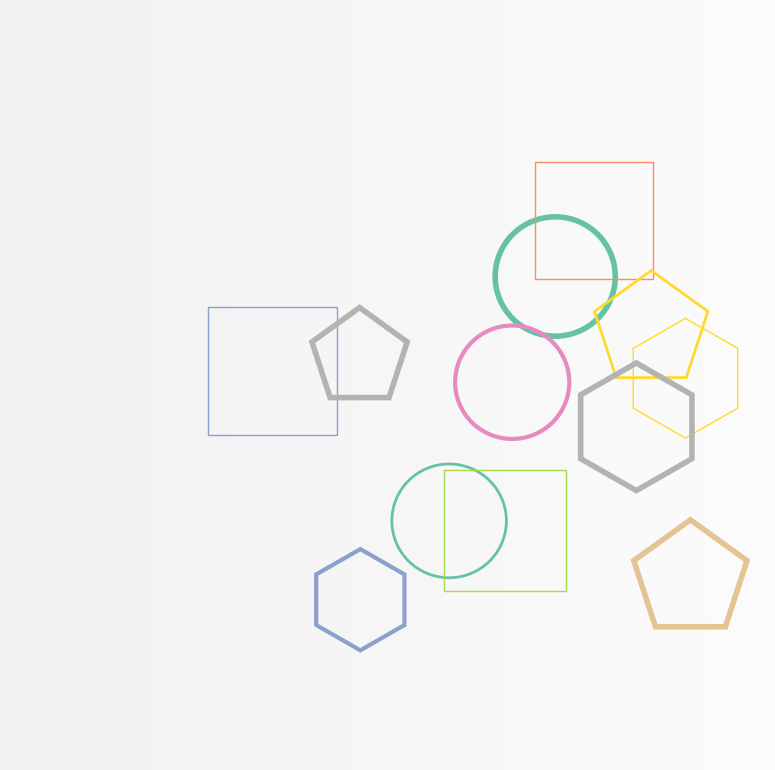[{"shape": "circle", "thickness": 2, "radius": 0.39, "center": [0.716, 0.641]}, {"shape": "circle", "thickness": 1, "radius": 0.37, "center": [0.579, 0.324]}, {"shape": "square", "thickness": 0.5, "radius": 0.38, "center": [0.767, 0.714]}, {"shape": "square", "thickness": 0.5, "radius": 0.42, "center": [0.351, 0.519]}, {"shape": "hexagon", "thickness": 1.5, "radius": 0.33, "center": [0.465, 0.221]}, {"shape": "circle", "thickness": 1.5, "radius": 0.37, "center": [0.661, 0.504]}, {"shape": "square", "thickness": 0.5, "radius": 0.39, "center": [0.652, 0.311]}, {"shape": "hexagon", "thickness": 0.5, "radius": 0.39, "center": [0.884, 0.509]}, {"shape": "pentagon", "thickness": 1, "radius": 0.38, "center": [0.84, 0.572]}, {"shape": "pentagon", "thickness": 2, "radius": 0.38, "center": [0.891, 0.248]}, {"shape": "pentagon", "thickness": 2, "radius": 0.32, "center": [0.464, 0.536]}, {"shape": "hexagon", "thickness": 2, "radius": 0.41, "center": [0.821, 0.446]}]